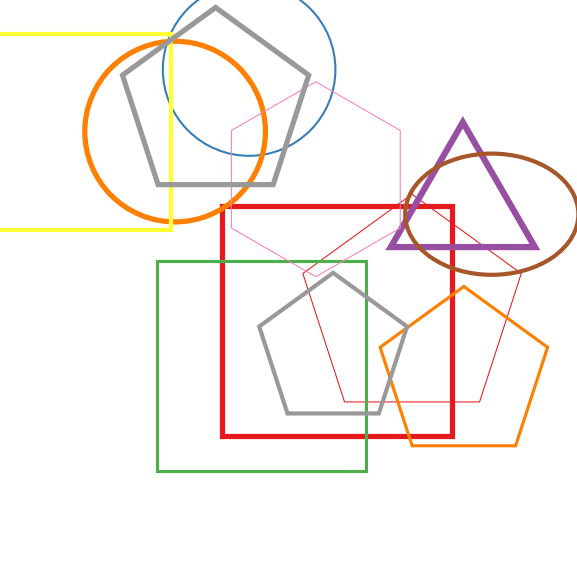[{"shape": "pentagon", "thickness": 0.5, "radius": 0.99, "center": [0.714, 0.464]}, {"shape": "square", "thickness": 2.5, "radius": 0.99, "center": [0.584, 0.443]}, {"shape": "circle", "thickness": 1, "radius": 0.75, "center": [0.431, 0.879]}, {"shape": "square", "thickness": 1.5, "radius": 0.91, "center": [0.453, 0.365]}, {"shape": "triangle", "thickness": 3, "radius": 0.72, "center": [0.801, 0.643]}, {"shape": "circle", "thickness": 2.5, "radius": 0.78, "center": [0.303, 0.771]}, {"shape": "pentagon", "thickness": 1.5, "radius": 0.76, "center": [0.803, 0.351]}, {"shape": "square", "thickness": 2, "radius": 0.85, "center": [0.127, 0.77]}, {"shape": "oval", "thickness": 2, "radius": 0.75, "center": [0.852, 0.628]}, {"shape": "hexagon", "thickness": 0.5, "radius": 0.84, "center": [0.547, 0.689]}, {"shape": "pentagon", "thickness": 2, "radius": 0.67, "center": [0.577, 0.392]}, {"shape": "pentagon", "thickness": 2.5, "radius": 0.85, "center": [0.373, 0.817]}]